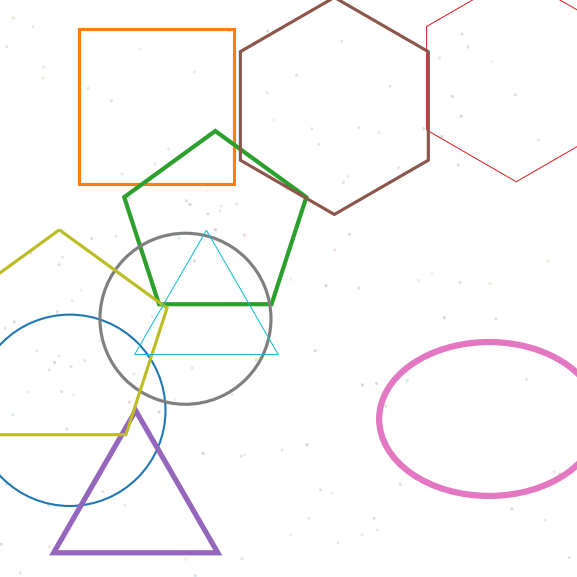[{"shape": "circle", "thickness": 1, "radius": 0.83, "center": [0.121, 0.289]}, {"shape": "square", "thickness": 1.5, "radius": 0.67, "center": [0.271, 0.815]}, {"shape": "pentagon", "thickness": 2, "radius": 0.83, "center": [0.373, 0.607]}, {"shape": "hexagon", "thickness": 0.5, "radius": 0.9, "center": [0.894, 0.864]}, {"shape": "triangle", "thickness": 2.5, "radius": 0.82, "center": [0.235, 0.124]}, {"shape": "hexagon", "thickness": 1.5, "radius": 0.94, "center": [0.579, 0.816]}, {"shape": "oval", "thickness": 3, "radius": 0.95, "center": [0.847, 0.274]}, {"shape": "circle", "thickness": 1.5, "radius": 0.74, "center": [0.321, 0.447]}, {"shape": "pentagon", "thickness": 1.5, "radius": 0.98, "center": [0.103, 0.405]}, {"shape": "triangle", "thickness": 0.5, "radius": 0.72, "center": [0.357, 0.457]}]